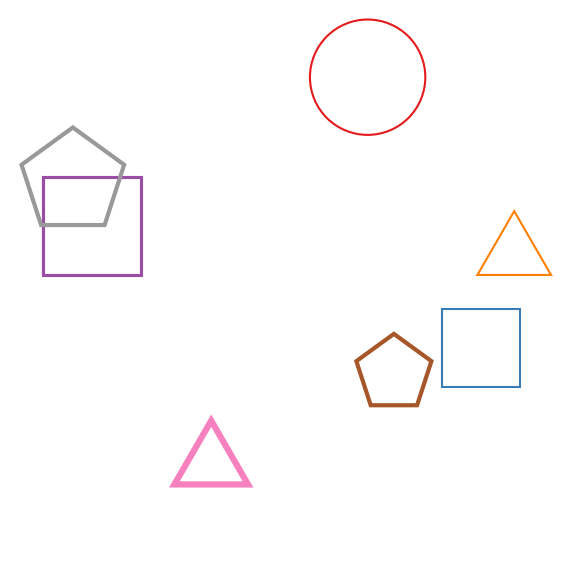[{"shape": "circle", "thickness": 1, "radius": 0.5, "center": [0.637, 0.865]}, {"shape": "square", "thickness": 1, "radius": 0.34, "center": [0.833, 0.396]}, {"shape": "square", "thickness": 1.5, "radius": 0.42, "center": [0.159, 0.608]}, {"shape": "triangle", "thickness": 1, "radius": 0.37, "center": [0.89, 0.56]}, {"shape": "pentagon", "thickness": 2, "radius": 0.34, "center": [0.682, 0.353]}, {"shape": "triangle", "thickness": 3, "radius": 0.37, "center": [0.366, 0.197]}, {"shape": "pentagon", "thickness": 2, "radius": 0.47, "center": [0.126, 0.685]}]